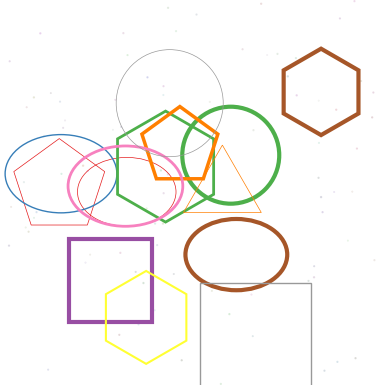[{"shape": "pentagon", "thickness": 0.5, "radius": 0.62, "center": [0.154, 0.516]}, {"shape": "oval", "thickness": 0.5, "radius": 0.64, "center": [0.329, 0.502]}, {"shape": "oval", "thickness": 1, "radius": 0.73, "center": [0.158, 0.549]}, {"shape": "hexagon", "thickness": 2, "radius": 0.72, "center": [0.43, 0.567]}, {"shape": "circle", "thickness": 3, "radius": 0.63, "center": [0.599, 0.597]}, {"shape": "square", "thickness": 3, "radius": 0.53, "center": [0.287, 0.272]}, {"shape": "pentagon", "thickness": 2.5, "radius": 0.52, "center": [0.467, 0.62]}, {"shape": "triangle", "thickness": 0.5, "radius": 0.58, "center": [0.578, 0.506]}, {"shape": "hexagon", "thickness": 1.5, "radius": 0.6, "center": [0.38, 0.176]}, {"shape": "hexagon", "thickness": 3, "radius": 0.56, "center": [0.834, 0.761]}, {"shape": "oval", "thickness": 3, "radius": 0.66, "center": [0.614, 0.339]}, {"shape": "oval", "thickness": 2, "radius": 0.75, "center": [0.326, 0.517]}, {"shape": "circle", "thickness": 0.5, "radius": 0.7, "center": [0.441, 0.732]}, {"shape": "square", "thickness": 1, "radius": 0.73, "center": [0.664, 0.121]}]